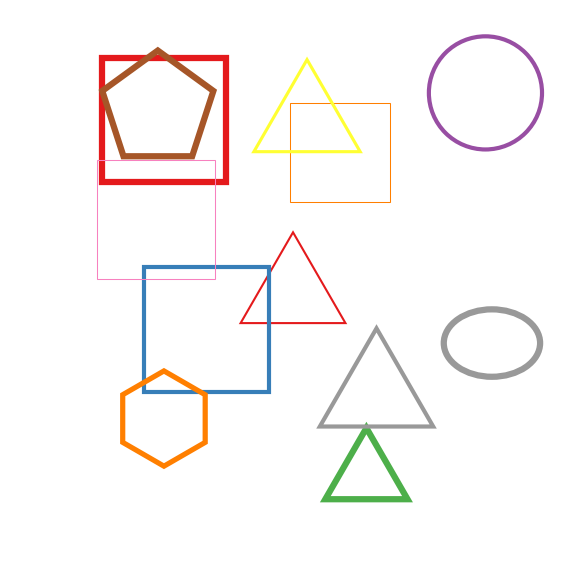[{"shape": "triangle", "thickness": 1, "radius": 0.52, "center": [0.507, 0.492]}, {"shape": "square", "thickness": 3, "radius": 0.54, "center": [0.284, 0.791]}, {"shape": "square", "thickness": 2, "radius": 0.54, "center": [0.358, 0.429]}, {"shape": "triangle", "thickness": 3, "radius": 0.41, "center": [0.634, 0.176]}, {"shape": "circle", "thickness": 2, "radius": 0.49, "center": [0.841, 0.838]}, {"shape": "hexagon", "thickness": 2.5, "radius": 0.41, "center": [0.284, 0.274]}, {"shape": "square", "thickness": 0.5, "radius": 0.43, "center": [0.589, 0.735]}, {"shape": "triangle", "thickness": 1.5, "radius": 0.53, "center": [0.532, 0.79]}, {"shape": "pentagon", "thickness": 3, "radius": 0.51, "center": [0.273, 0.81]}, {"shape": "square", "thickness": 0.5, "radius": 0.51, "center": [0.27, 0.619]}, {"shape": "triangle", "thickness": 2, "radius": 0.57, "center": [0.652, 0.317]}, {"shape": "oval", "thickness": 3, "radius": 0.42, "center": [0.852, 0.405]}]